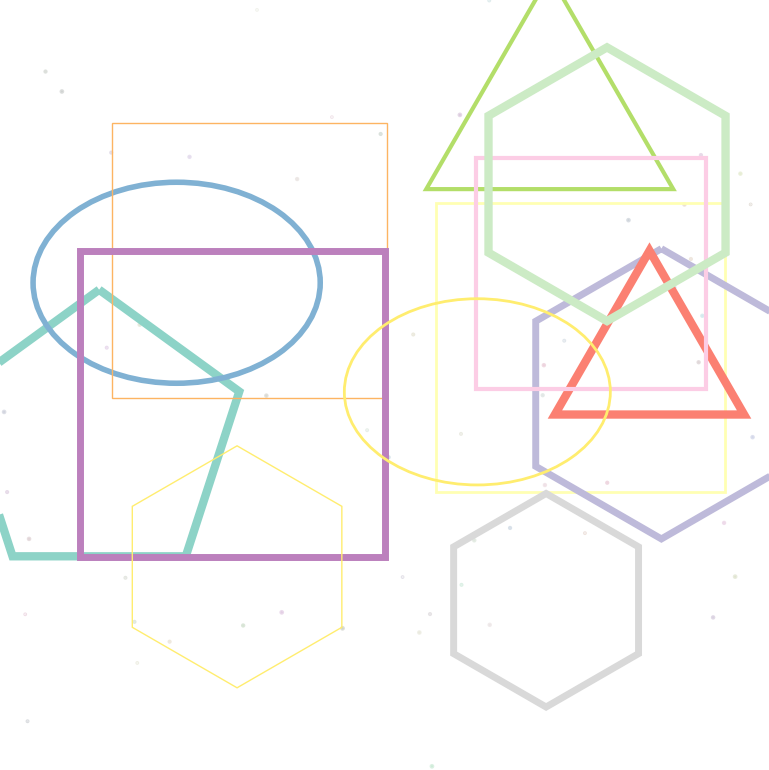[{"shape": "pentagon", "thickness": 3, "radius": 0.96, "center": [0.129, 0.432]}, {"shape": "square", "thickness": 1, "radius": 0.94, "center": [0.754, 0.549]}, {"shape": "hexagon", "thickness": 2.5, "radius": 0.94, "center": [0.859, 0.489]}, {"shape": "triangle", "thickness": 3, "radius": 0.71, "center": [0.844, 0.533]}, {"shape": "oval", "thickness": 2, "radius": 0.93, "center": [0.229, 0.633]}, {"shape": "square", "thickness": 0.5, "radius": 0.89, "center": [0.324, 0.661]}, {"shape": "triangle", "thickness": 1.5, "radius": 0.93, "center": [0.714, 0.847]}, {"shape": "square", "thickness": 1.5, "radius": 0.75, "center": [0.768, 0.645]}, {"shape": "hexagon", "thickness": 2.5, "radius": 0.69, "center": [0.709, 0.22]}, {"shape": "square", "thickness": 2.5, "radius": 0.99, "center": [0.302, 0.475]}, {"shape": "hexagon", "thickness": 3, "radius": 0.89, "center": [0.788, 0.761]}, {"shape": "hexagon", "thickness": 0.5, "radius": 0.79, "center": [0.308, 0.264]}, {"shape": "oval", "thickness": 1, "radius": 0.86, "center": [0.62, 0.491]}]